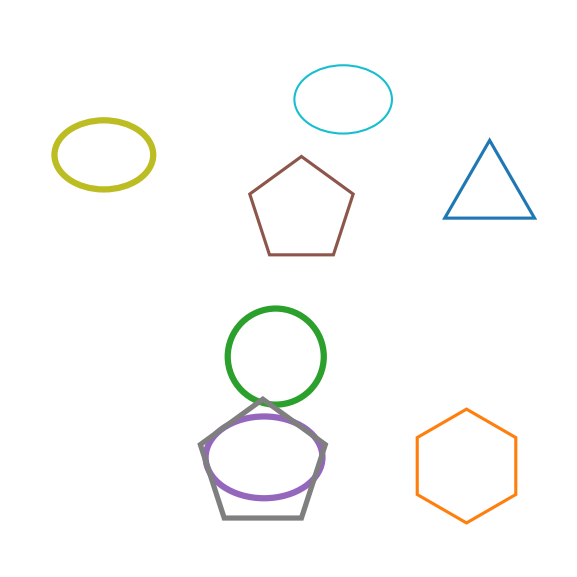[{"shape": "triangle", "thickness": 1.5, "radius": 0.45, "center": [0.848, 0.666]}, {"shape": "hexagon", "thickness": 1.5, "radius": 0.49, "center": [0.808, 0.192]}, {"shape": "circle", "thickness": 3, "radius": 0.42, "center": [0.477, 0.382]}, {"shape": "oval", "thickness": 3, "radius": 0.51, "center": [0.457, 0.207]}, {"shape": "pentagon", "thickness": 1.5, "radius": 0.47, "center": [0.522, 0.634]}, {"shape": "pentagon", "thickness": 2.5, "radius": 0.57, "center": [0.455, 0.194]}, {"shape": "oval", "thickness": 3, "radius": 0.43, "center": [0.18, 0.731]}, {"shape": "oval", "thickness": 1, "radius": 0.42, "center": [0.594, 0.827]}]